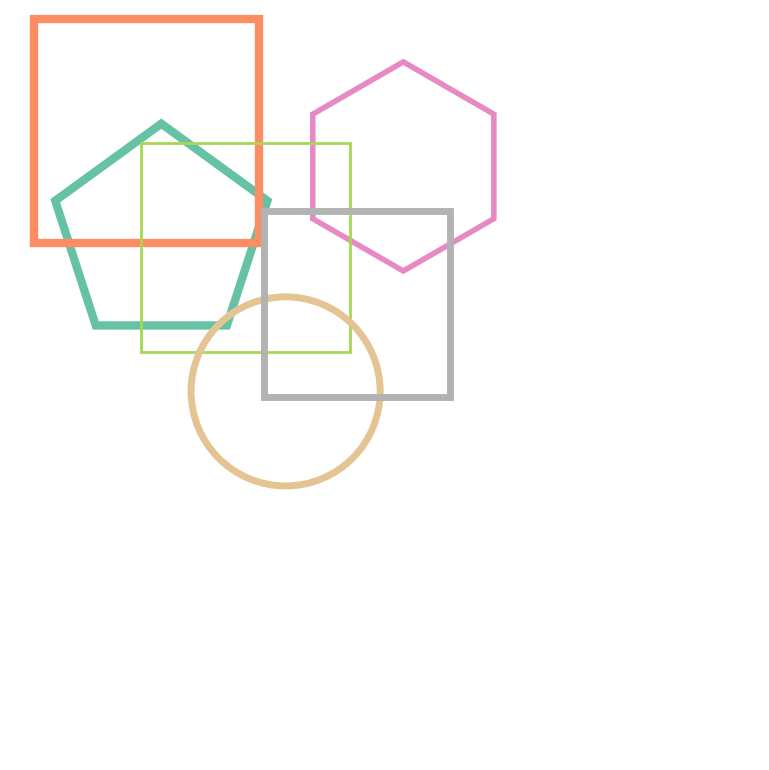[{"shape": "pentagon", "thickness": 3, "radius": 0.72, "center": [0.21, 0.695]}, {"shape": "square", "thickness": 3, "radius": 0.73, "center": [0.19, 0.83]}, {"shape": "hexagon", "thickness": 2, "radius": 0.68, "center": [0.524, 0.784]}, {"shape": "square", "thickness": 1, "radius": 0.68, "center": [0.319, 0.678]}, {"shape": "circle", "thickness": 2.5, "radius": 0.61, "center": [0.371, 0.492]}, {"shape": "square", "thickness": 2.5, "radius": 0.6, "center": [0.464, 0.605]}]